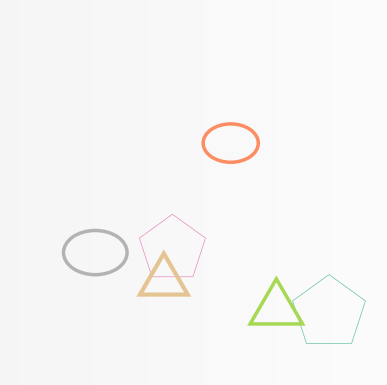[{"shape": "pentagon", "thickness": 0.5, "radius": 0.49, "center": [0.849, 0.188]}, {"shape": "oval", "thickness": 2.5, "radius": 0.36, "center": [0.595, 0.628]}, {"shape": "pentagon", "thickness": 0.5, "radius": 0.45, "center": [0.445, 0.354]}, {"shape": "triangle", "thickness": 2.5, "radius": 0.39, "center": [0.713, 0.198]}, {"shape": "triangle", "thickness": 3, "radius": 0.36, "center": [0.423, 0.27]}, {"shape": "oval", "thickness": 2.5, "radius": 0.41, "center": [0.246, 0.344]}]